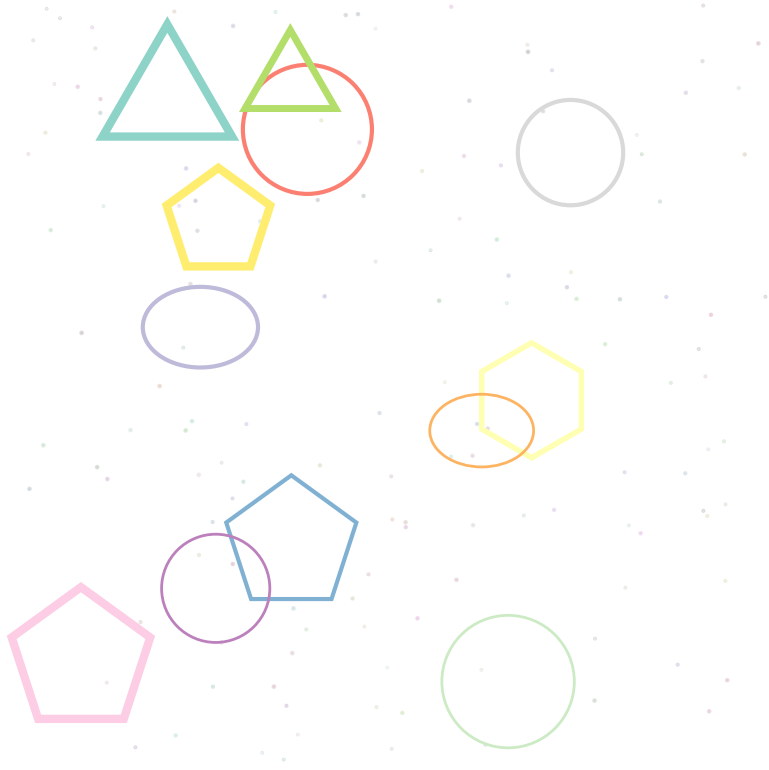[{"shape": "triangle", "thickness": 3, "radius": 0.49, "center": [0.217, 0.871]}, {"shape": "hexagon", "thickness": 2, "radius": 0.37, "center": [0.69, 0.48]}, {"shape": "oval", "thickness": 1.5, "radius": 0.37, "center": [0.26, 0.575]}, {"shape": "circle", "thickness": 1.5, "radius": 0.42, "center": [0.399, 0.832]}, {"shape": "pentagon", "thickness": 1.5, "radius": 0.44, "center": [0.378, 0.294]}, {"shape": "oval", "thickness": 1, "radius": 0.34, "center": [0.626, 0.441]}, {"shape": "triangle", "thickness": 2.5, "radius": 0.34, "center": [0.377, 0.893]}, {"shape": "pentagon", "thickness": 3, "radius": 0.47, "center": [0.105, 0.143]}, {"shape": "circle", "thickness": 1.5, "radius": 0.34, "center": [0.741, 0.802]}, {"shape": "circle", "thickness": 1, "radius": 0.35, "center": [0.28, 0.236]}, {"shape": "circle", "thickness": 1, "radius": 0.43, "center": [0.66, 0.115]}, {"shape": "pentagon", "thickness": 3, "radius": 0.35, "center": [0.284, 0.711]}]